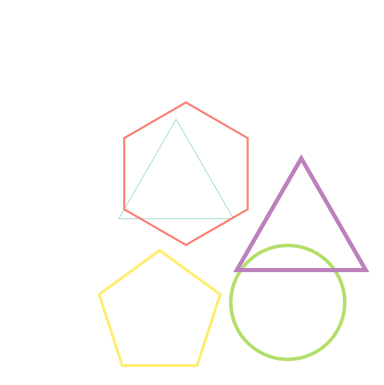[{"shape": "triangle", "thickness": 0.5, "radius": 0.86, "center": [0.458, 0.518]}, {"shape": "hexagon", "thickness": 1.5, "radius": 0.93, "center": [0.483, 0.549]}, {"shape": "circle", "thickness": 2.5, "radius": 0.74, "center": [0.747, 0.215]}, {"shape": "triangle", "thickness": 3, "radius": 0.97, "center": [0.783, 0.395]}, {"shape": "pentagon", "thickness": 2, "radius": 0.83, "center": [0.415, 0.184]}]